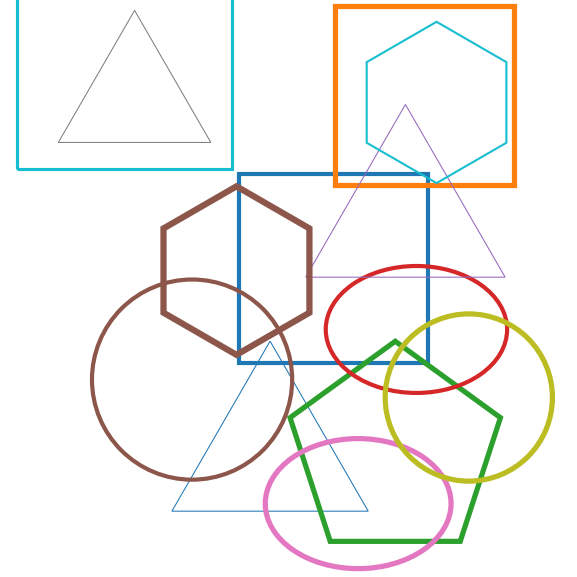[{"shape": "triangle", "thickness": 0.5, "radius": 0.98, "center": [0.468, 0.212]}, {"shape": "square", "thickness": 2, "radius": 0.82, "center": [0.577, 0.534]}, {"shape": "square", "thickness": 2.5, "radius": 0.77, "center": [0.735, 0.834]}, {"shape": "pentagon", "thickness": 2.5, "radius": 0.96, "center": [0.684, 0.217]}, {"shape": "oval", "thickness": 2, "radius": 0.79, "center": [0.721, 0.429]}, {"shape": "triangle", "thickness": 0.5, "radius": 1.0, "center": [0.702, 0.619]}, {"shape": "circle", "thickness": 2, "radius": 0.87, "center": [0.333, 0.342]}, {"shape": "hexagon", "thickness": 3, "radius": 0.73, "center": [0.409, 0.531]}, {"shape": "oval", "thickness": 2.5, "radius": 0.8, "center": [0.62, 0.127]}, {"shape": "triangle", "thickness": 0.5, "radius": 0.76, "center": [0.233, 0.829]}, {"shape": "circle", "thickness": 2.5, "radius": 0.72, "center": [0.812, 0.311]}, {"shape": "square", "thickness": 1.5, "radius": 0.93, "center": [0.215, 0.893]}, {"shape": "hexagon", "thickness": 1, "radius": 0.7, "center": [0.756, 0.822]}]